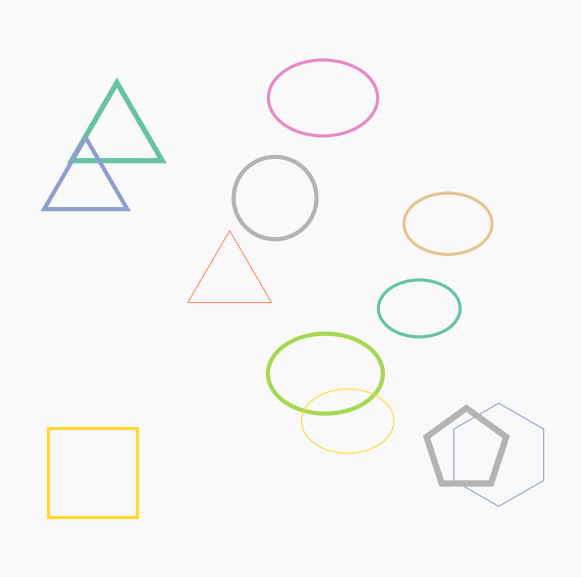[{"shape": "triangle", "thickness": 2.5, "radius": 0.45, "center": [0.201, 0.766]}, {"shape": "oval", "thickness": 1.5, "radius": 0.35, "center": [0.721, 0.465]}, {"shape": "triangle", "thickness": 0.5, "radius": 0.42, "center": [0.395, 0.517]}, {"shape": "triangle", "thickness": 2, "radius": 0.41, "center": [0.147, 0.678]}, {"shape": "hexagon", "thickness": 0.5, "radius": 0.45, "center": [0.858, 0.212]}, {"shape": "oval", "thickness": 1.5, "radius": 0.47, "center": [0.556, 0.83]}, {"shape": "oval", "thickness": 2, "radius": 0.49, "center": [0.56, 0.352]}, {"shape": "oval", "thickness": 0.5, "radius": 0.4, "center": [0.598, 0.27]}, {"shape": "square", "thickness": 1.5, "radius": 0.38, "center": [0.16, 0.181]}, {"shape": "oval", "thickness": 1.5, "radius": 0.38, "center": [0.771, 0.612]}, {"shape": "circle", "thickness": 2, "radius": 0.36, "center": [0.473, 0.656]}, {"shape": "pentagon", "thickness": 3, "radius": 0.36, "center": [0.802, 0.22]}]